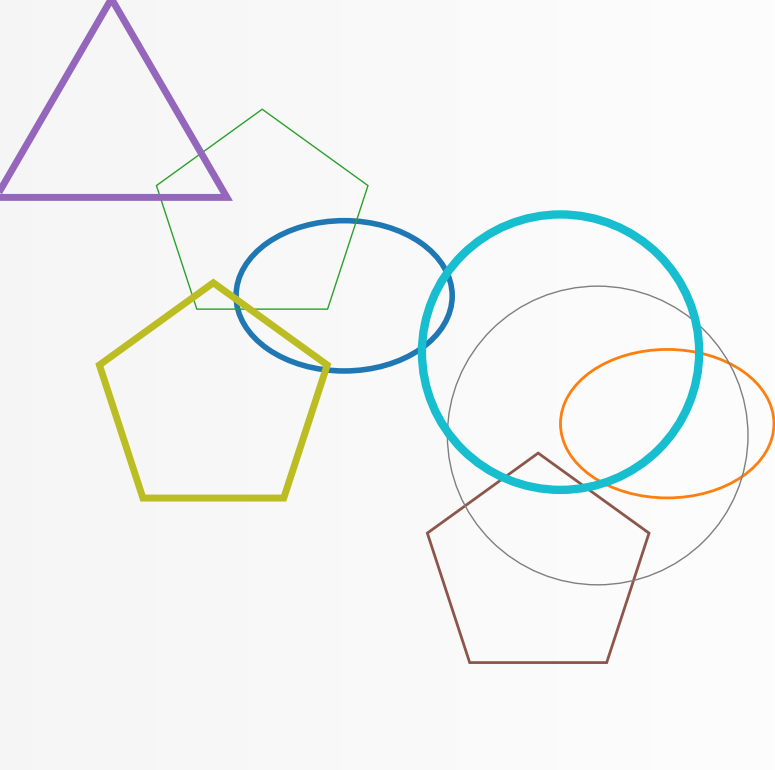[{"shape": "oval", "thickness": 2, "radius": 0.7, "center": [0.444, 0.616]}, {"shape": "oval", "thickness": 1, "radius": 0.69, "center": [0.861, 0.45]}, {"shape": "pentagon", "thickness": 0.5, "radius": 0.72, "center": [0.338, 0.715]}, {"shape": "triangle", "thickness": 2.5, "radius": 0.86, "center": [0.144, 0.83]}, {"shape": "pentagon", "thickness": 1, "radius": 0.75, "center": [0.694, 0.261]}, {"shape": "circle", "thickness": 0.5, "radius": 0.97, "center": [0.771, 0.434]}, {"shape": "pentagon", "thickness": 2.5, "radius": 0.77, "center": [0.275, 0.478]}, {"shape": "circle", "thickness": 3, "radius": 0.89, "center": [0.723, 0.543]}]